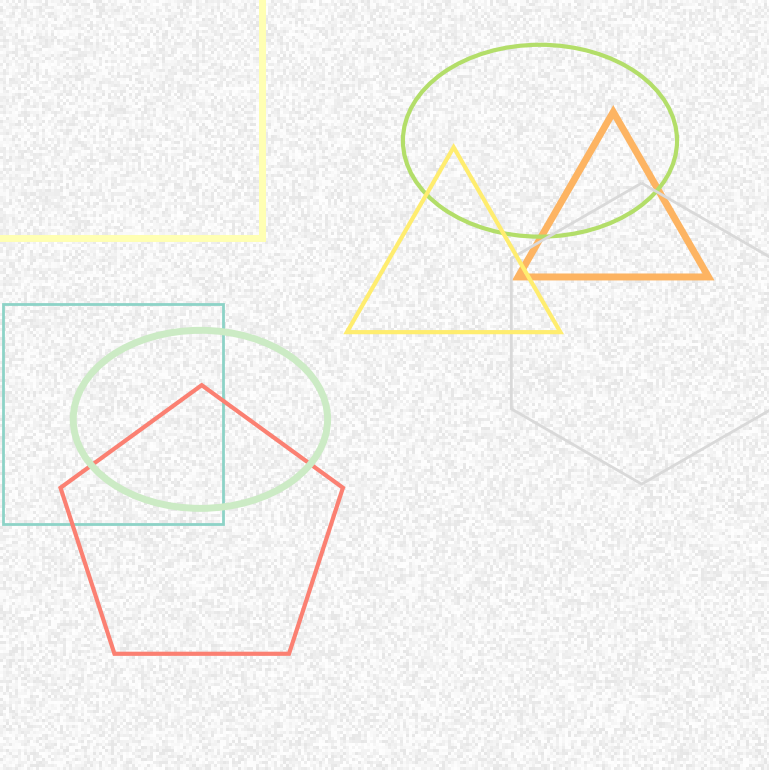[{"shape": "square", "thickness": 1, "radius": 0.71, "center": [0.147, 0.463]}, {"shape": "square", "thickness": 2.5, "radius": 0.86, "center": [0.168, 0.864]}, {"shape": "pentagon", "thickness": 1.5, "radius": 0.96, "center": [0.262, 0.307]}, {"shape": "triangle", "thickness": 2.5, "radius": 0.71, "center": [0.796, 0.712]}, {"shape": "oval", "thickness": 1.5, "radius": 0.89, "center": [0.701, 0.817]}, {"shape": "hexagon", "thickness": 1, "radius": 0.98, "center": [0.833, 0.567]}, {"shape": "oval", "thickness": 2.5, "radius": 0.83, "center": [0.26, 0.455]}, {"shape": "triangle", "thickness": 1.5, "radius": 0.8, "center": [0.589, 0.649]}]